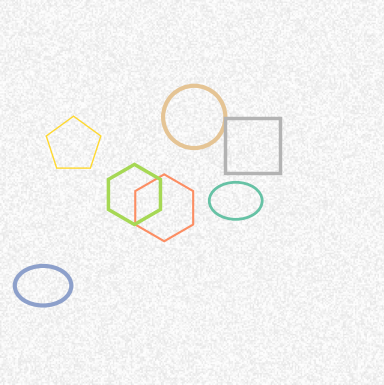[{"shape": "oval", "thickness": 2, "radius": 0.34, "center": [0.612, 0.478]}, {"shape": "hexagon", "thickness": 1.5, "radius": 0.43, "center": [0.427, 0.46]}, {"shape": "oval", "thickness": 3, "radius": 0.37, "center": [0.112, 0.258]}, {"shape": "hexagon", "thickness": 2.5, "radius": 0.39, "center": [0.349, 0.495]}, {"shape": "pentagon", "thickness": 1, "radius": 0.37, "center": [0.191, 0.624]}, {"shape": "circle", "thickness": 3, "radius": 0.4, "center": [0.504, 0.696]}, {"shape": "square", "thickness": 2.5, "radius": 0.35, "center": [0.656, 0.621]}]